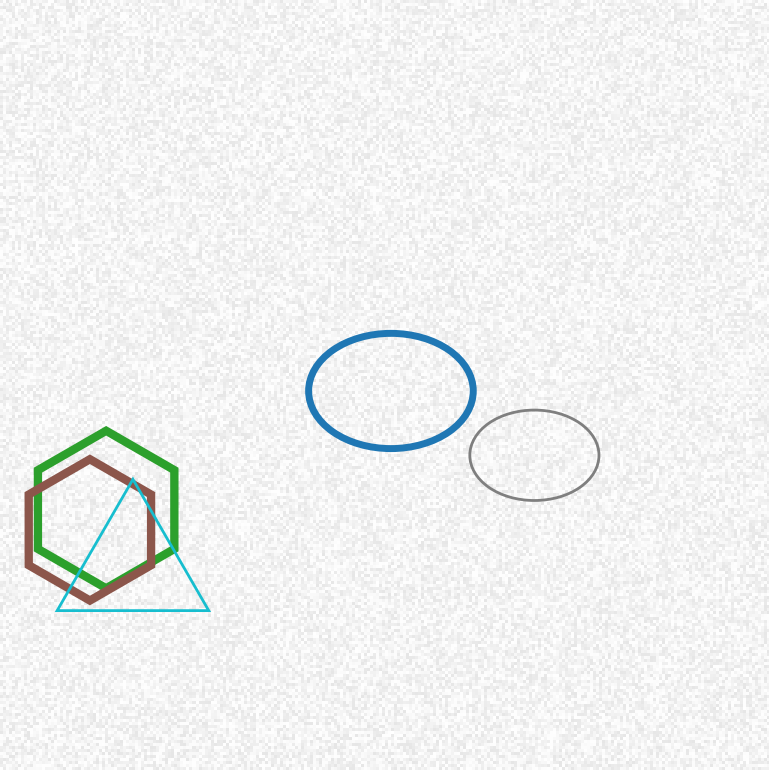[{"shape": "oval", "thickness": 2.5, "radius": 0.53, "center": [0.508, 0.492]}, {"shape": "hexagon", "thickness": 3, "radius": 0.51, "center": [0.138, 0.338]}, {"shape": "hexagon", "thickness": 3, "radius": 0.46, "center": [0.117, 0.312]}, {"shape": "oval", "thickness": 1, "radius": 0.42, "center": [0.694, 0.409]}, {"shape": "triangle", "thickness": 1, "radius": 0.57, "center": [0.173, 0.264]}]